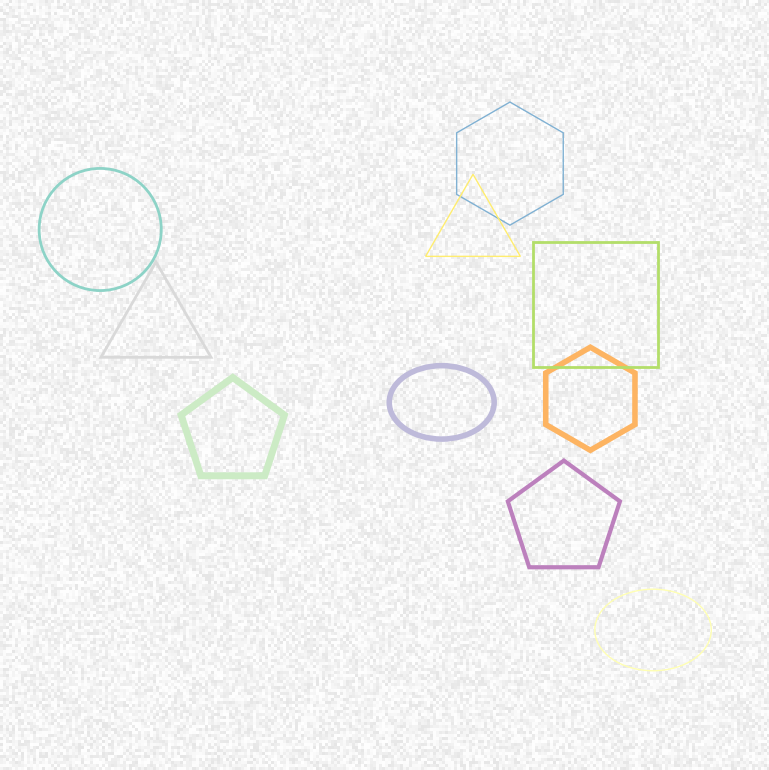[{"shape": "circle", "thickness": 1, "radius": 0.4, "center": [0.13, 0.702]}, {"shape": "oval", "thickness": 0.5, "radius": 0.38, "center": [0.848, 0.182]}, {"shape": "oval", "thickness": 2, "radius": 0.34, "center": [0.574, 0.477]}, {"shape": "hexagon", "thickness": 0.5, "radius": 0.4, "center": [0.662, 0.788]}, {"shape": "hexagon", "thickness": 2, "radius": 0.33, "center": [0.767, 0.482]}, {"shape": "square", "thickness": 1, "radius": 0.4, "center": [0.773, 0.604]}, {"shape": "triangle", "thickness": 1, "radius": 0.41, "center": [0.203, 0.577]}, {"shape": "pentagon", "thickness": 1.5, "radius": 0.38, "center": [0.732, 0.325]}, {"shape": "pentagon", "thickness": 2.5, "radius": 0.35, "center": [0.302, 0.439]}, {"shape": "triangle", "thickness": 0.5, "radius": 0.36, "center": [0.614, 0.703]}]